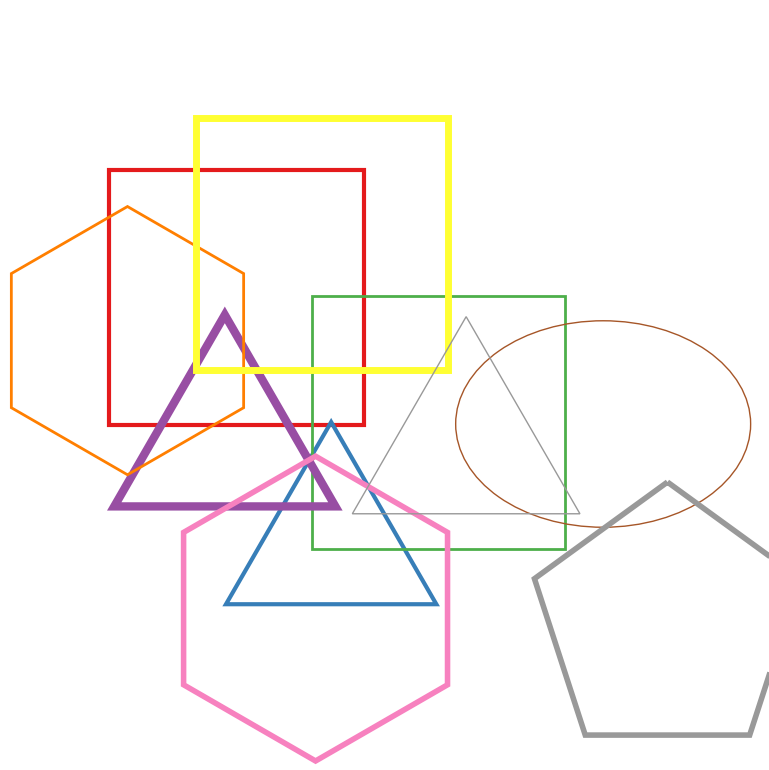[{"shape": "square", "thickness": 1.5, "radius": 0.83, "center": [0.307, 0.614]}, {"shape": "triangle", "thickness": 1.5, "radius": 0.79, "center": [0.43, 0.294]}, {"shape": "square", "thickness": 1, "radius": 0.82, "center": [0.57, 0.452]}, {"shape": "triangle", "thickness": 3, "radius": 0.83, "center": [0.292, 0.425]}, {"shape": "hexagon", "thickness": 1, "radius": 0.87, "center": [0.166, 0.558]}, {"shape": "square", "thickness": 2.5, "radius": 0.82, "center": [0.418, 0.684]}, {"shape": "oval", "thickness": 0.5, "radius": 0.96, "center": [0.783, 0.449]}, {"shape": "hexagon", "thickness": 2, "radius": 0.99, "center": [0.41, 0.21]}, {"shape": "triangle", "thickness": 0.5, "radius": 0.85, "center": [0.605, 0.418]}, {"shape": "pentagon", "thickness": 2, "radius": 0.91, "center": [0.867, 0.192]}]